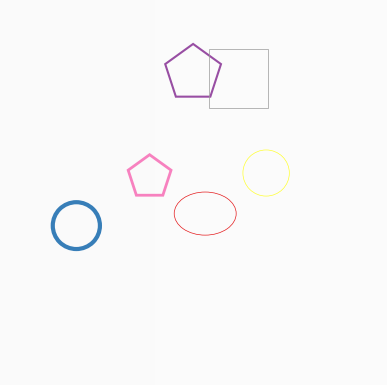[{"shape": "oval", "thickness": 0.5, "radius": 0.4, "center": [0.53, 0.445]}, {"shape": "circle", "thickness": 3, "radius": 0.3, "center": [0.197, 0.414]}, {"shape": "pentagon", "thickness": 1.5, "radius": 0.38, "center": [0.498, 0.81]}, {"shape": "circle", "thickness": 0.5, "radius": 0.3, "center": [0.687, 0.551]}, {"shape": "pentagon", "thickness": 2, "radius": 0.29, "center": [0.386, 0.54]}, {"shape": "square", "thickness": 0.5, "radius": 0.38, "center": [0.615, 0.797]}]